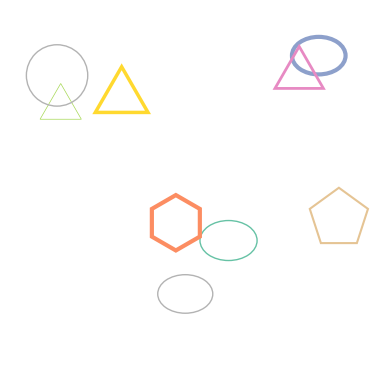[{"shape": "oval", "thickness": 1, "radius": 0.37, "center": [0.594, 0.375]}, {"shape": "hexagon", "thickness": 3, "radius": 0.36, "center": [0.457, 0.421]}, {"shape": "oval", "thickness": 3, "radius": 0.35, "center": [0.828, 0.855]}, {"shape": "triangle", "thickness": 2, "radius": 0.36, "center": [0.777, 0.807]}, {"shape": "triangle", "thickness": 0.5, "radius": 0.31, "center": [0.158, 0.721]}, {"shape": "triangle", "thickness": 2.5, "radius": 0.4, "center": [0.316, 0.748]}, {"shape": "pentagon", "thickness": 1.5, "radius": 0.4, "center": [0.88, 0.433]}, {"shape": "circle", "thickness": 1, "radius": 0.4, "center": [0.148, 0.804]}, {"shape": "oval", "thickness": 1, "radius": 0.36, "center": [0.481, 0.236]}]